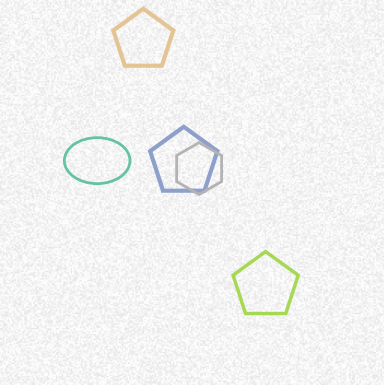[{"shape": "oval", "thickness": 2, "radius": 0.43, "center": [0.252, 0.583]}, {"shape": "pentagon", "thickness": 3, "radius": 0.46, "center": [0.477, 0.579]}, {"shape": "pentagon", "thickness": 2.5, "radius": 0.44, "center": [0.69, 0.258]}, {"shape": "pentagon", "thickness": 3, "radius": 0.41, "center": [0.372, 0.896]}, {"shape": "hexagon", "thickness": 2, "radius": 0.34, "center": [0.517, 0.562]}]